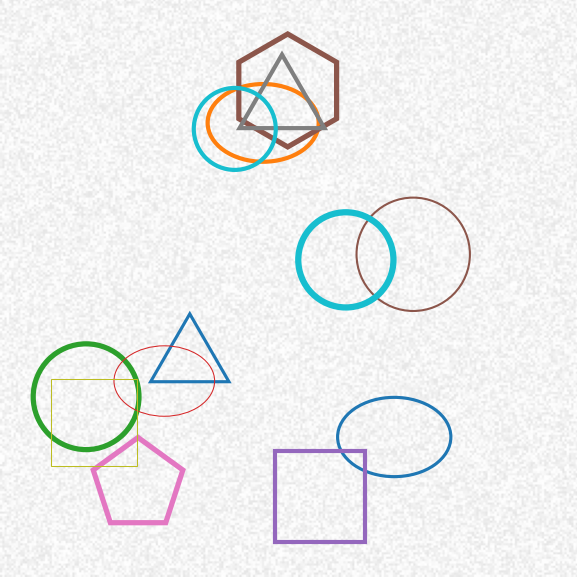[{"shape": "oval", "thickness": 1.5, "radius": 0.49, "center": [0.683, 0.242]}, {"shape": "triangle", "thickness": 1.5, "radius": 0.39, "center": [0.329, 0.377]}, {"shape": "oval", "thickness": 2, "radius": 0.48, "center": [0.456, 0.786]}, {"shape": "circle", "thickness": 2.5, "radius": 0.46, "center": [0.149, 0.312]}, {"shape": "oval", "thickness": 0.5, "radius": 0.44, "center": [0.285, 0.339]}, {"shape": "square", "thickness": 2, "radius": 0.39, "center": [0.554, 0.139]}, {"shape": "circle", "thickness": 1, "radius": 0.49, "center": [0.716, 0.559]}, {"shape": "hexagon", "thickness": 2.5, "radius": 0.49, "center": [0.498, 0.843]}, {"shape": "pentagon", "thickness": 2.5, "radius": 0.41, "center": [0.239, 0.16]}, {"shape": "triangle", "thickness": 2, "radius": 0.42, "center": [0.488, 0.82]}, {"shape": "square", "thickness": 0.5, "radius": 0.37, "center": [0.163, 0.268]}, {"shape": "circle", "thickness": 3, "radius": 0.41, "center": [0.599, 0.549]}, {"shape": "circle", "thickness": 2, "radius": 0.35, "center": [0.407, 0.776]}]